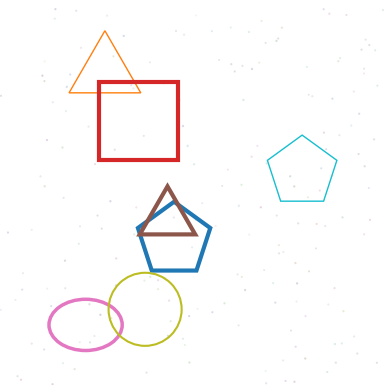[{"shape": "pentagon", "thickness": 3, "radius": 0.49, "center": [0.452, 0.377]}, {"shape": "triangle", "thickness": 1, "radius": 0.54, "center": [0.272, 0.813]}, {"shape": "square", "thickness": 3, "radius": 0.51, "center": [0.36, 0.686]}, {"shape": "triangle", "thickness": 3, "radius": 0.42, "center": [0.435, 0.433]}, {"shape": "oval", "thickness": 2.5, "radius": 0.48, "center": [0.222, 0.156]}, {"shape": "circle", "thickness": 1.5, "radius": 0.47, "center": [0.377, 0.197]}, {"shape": "pentagon", "thickness": 1, "radius": 0.47, "center": [0.785, 0.554]}]